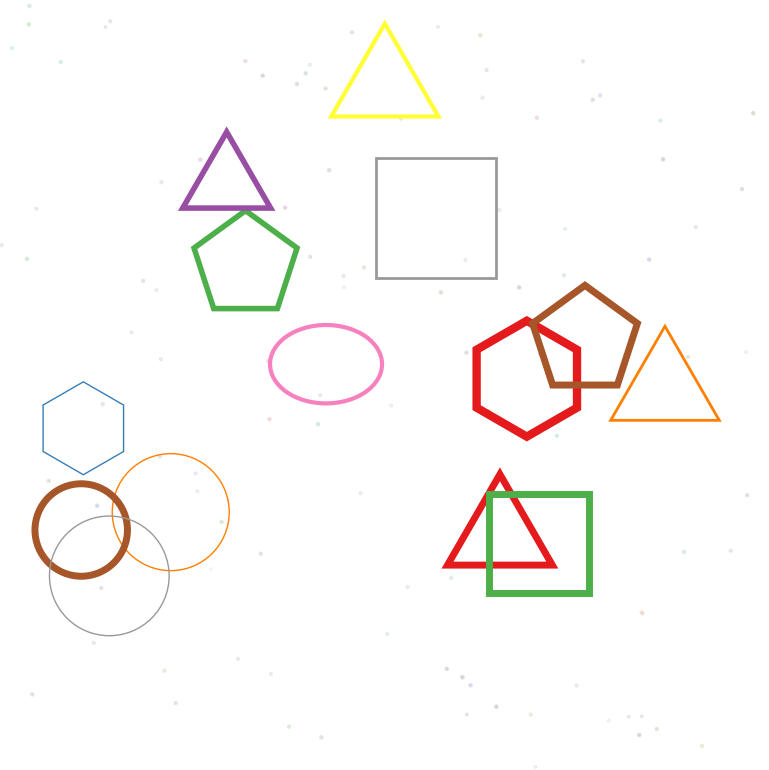[{"shape": "hexagon", "thickness": 3, "radius": 0.38, "center": [0.684, 0.508]}, {"shape": "triangle", "thickness": 2.5, "radius": 0.39, "center": [0.649, 0.305]}, {"shape": "hexagon", "thickness": 0.5, "radius": 0.3, "center": [0.108, 0.444]}, {"shape": "pentagon", "thickness": 2, "radius": 0.35, "center": [0.319, 0.656]}, {"shape": "square", "thickness": 2.5, "radius": 0.32, "center": [0.7, 0.294]}, {"shape": "triangle", "thickness": 2, "radius": 0.33, "center": [0.294, 0.763]}, {"shape": "triangle", "thickness": 1, "radius": 0.41, "center": [0.864, 0.495]}, {"shape": "circle", "thickness": 0.5, "radius": 0.38, "center": [0.222, 0.335]}, {"shape": "triangle", "thickness": 1.5, "radius": 0.4, "center": [0.5, 0.889]}, {"shape": "pentagon", "thickness": 2.5, "radius": 0.36, "center": [0.76, 0.558]}, {"shape": "circle", "thickness": 2.5, "radius": 0.3, "center": [0.105, 0.312]}, {"shape": "oval", "thickness": 1.5, "radius": 0.36, "center": [0.423, 0.527]}, {"shape": "square", "thickness": 1, "radius": 0.39, "center": [0.566, 0.717]}, {"shape": "circle", "thickness": 0.5, "radius": 0.39, "center": [0.142, 0.252]}]